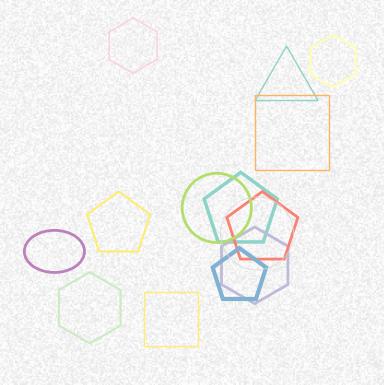[{"shape": "pentagon", "thickness": 2.5, "radius": 0.5, "center": [0.625, 0.452]}, {"shape": "triangle", "thickness": 1, "radius": 0.47, "center": [0.744, 0.786]}, {"shape": "hexagon", "thickness": 1.5, "radius": 0.34, "center": [0.865, 0.841]}, {"shape": "hexagon", "thickness": 2, "radius": 0.5, "center": [0.662, 0.311]}, {"shape": "pentagon", "thickness": 2, "radius": 0.48, "center": [0.681, 0.405]}, {"shape": "pentagon", "thickness": 3, "radius": 0.37, "center": [0.622, 0.283]}, {"shape": "square", "thickness": 1, "radius": 0.48, "center": [0.759, 0.656]}, {"shape": "circle", "thickness": 2, "radius": 0.45, "center": [0.563, 0.46]}, {"shape": "hexagon", "thickness": 1, "radius": 0.36, "center": [0.346, 0.881]}, {"shape": "circle", "thickness": 0.5, "radius": 0.47, "center": [0.668, 0.394]}, {"shape": "oval", "thickness": 2, "radius": 0.39, "center": [0.141, 0.347]}, {"shape": "hexagon", "thickness": 1.5, "radius": 0.46, "center": [0.233, 0.201]}, {"shape": "square", "thickness": 1, "radius": 0.35, "center": [0.444, 0.172]}, {"shape": "pentagon", "thickness": 1.5, "radius": 0.43, "center": [0.308, 0.416]}]